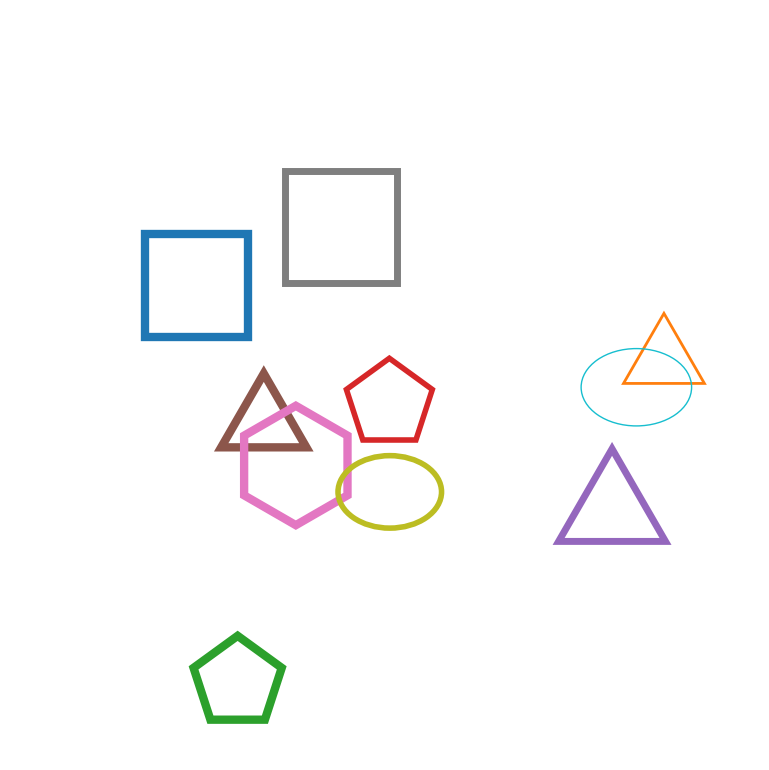[{"shape": "square", "thickness": 3, "radius": 0.34, "center": [0.255, 0.629]}, {"shape": "triangle", "thickness": 1, "radius": 0.3, "center": [0.862, 0.532]}, {"shape": "pentagon", "thickness": 3, "radius": 0.3, "center": [0.309, 0.114]}, {"shape": "pentagon", "thickness": 2, "radius": 0.29, "center": [0.506, 0.476]}, {"shape": "triangle", "thickness": 2.5, "radius": 0.4, "center": [0.795, 0.337]}, {"shape": "triangle", "thickness": 3, "radius": 0.32, "center": [0.343, 0.451]}, {"shape": "hexagon", "thickness": 3, "radius": 0.39, "center": [0.384, 0.395]}, {"shape": "square", "thickness": 2.5, "radius": 0.36, "center": [0.442, 0.705]}, {"shape": "oval", "thickness": 2, "radius": 0.34, "center": [0.506, 0.361]}, {"shape": "oval", "thickness": 0.5, "radius": 0.36, "center": [0.826, 0.497]}]